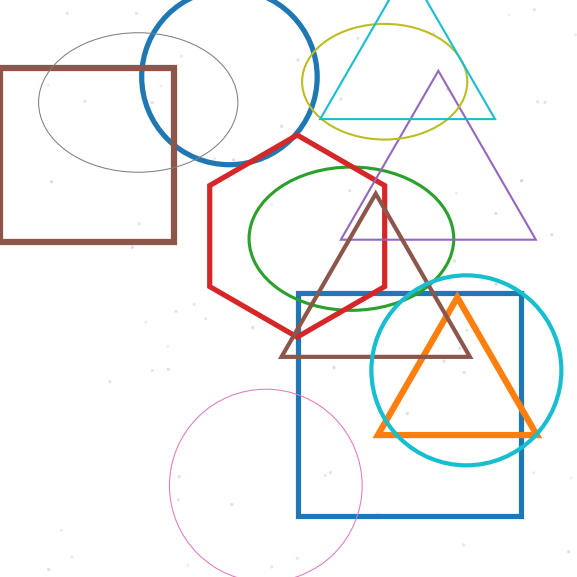[{"shape": "square", "thickness": 2.5, "radius": 0.97, "center": [0.709, 0.299]}, {"shape": "circle", "thickness": 2.5, "radius": 0.76, "center": [0.397, 0.866]}, {"shape": "triangle", "thickness": 3, "radius": 0.79, "center": [0.792, 0.325]}, {"shape": "oval", "thickness": 1.5, "radius": 0.89, "center": [0.608, 0.586]}, {"shape": "hexagon", "thickness": 2.5, "radius": 0.87, "center": [0.515, 0.59]}, {"shape": "triangle", "thickness": 1, "radius": 0.97, "center": [0.759, 0.682]}, {"shape": "square", "thickness": 3, "radius": 0.75, "center": [0.151, 0.731]}, {"shape": "triangle", "thickness": 2, "radius": 0.94, "center": [0.651, 0.475]}, {"shape": "circle", "thickness": 0.5, "radius": 0.83, "center": [0.46, 0.158]}, {"shape": "oval", "thickness": 0.5, "radius": 0.86, "center": [0.239, 0.822]}, {"shape": "oval", "thickness": 1, "radius": 0.72, "center": [0.666, 0.858]}, {"shape": "circle", "thickness": 2, "radius": 0.82, "center": [0.808, 0.358]}, {"shape": "triangle", "thickness": 1, "radius": 0.87, "center": [0.706, 0.88]}]